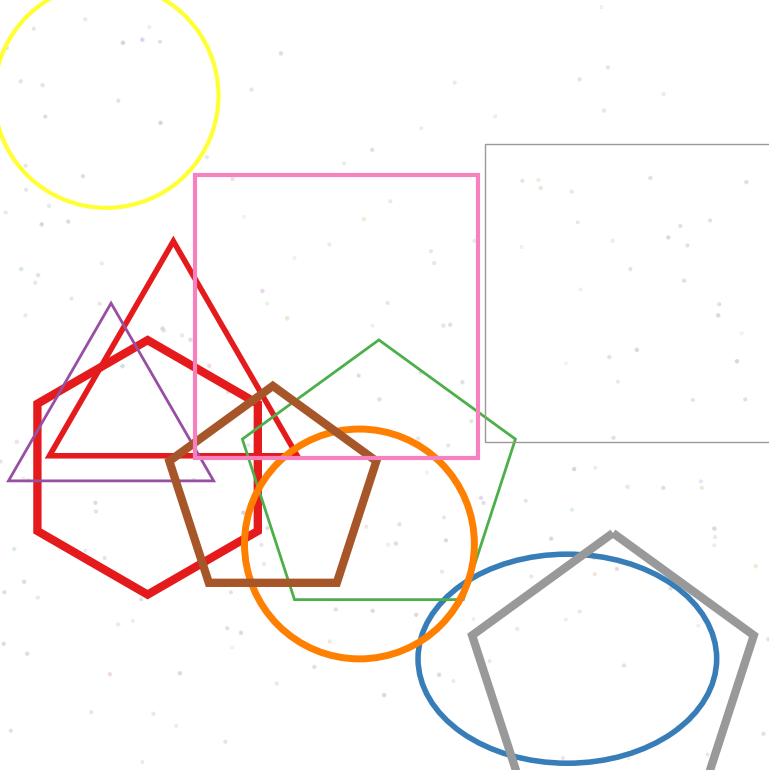[{"shape": "hexagon", "thickness": 3, "radius": 0.83, "center": [0.192, 0.393]}, {"shape": "triangle", "thickness": 2, "radius": 0.93, "center": [0.225, 0.501]}, {"shape": "oval", "thickness": 2, "radius": 0.97, "center": [0.737, 0.145]}, {"shape": "pentagon", "thickness": 1, "radius": 0.93, "center": [0.492, 0.372]}, {"shape": "triangle", "thickness": 1, "radius": 0.77, "center": [0.144, 0.452]}, {"shape": "circle", "thickness": 2.5, "radius": 0.75, "center": [0.467, 0.294]}, {"shape": "circle", "thickness": 1.5, "radius": 0.73, "center": [0.138, 0.876]}, {"shape": "pentagon", "thickness": 3, "radius": 0.71, "center": [0.354, 0.357]}, {"shape": "square", "thickness": 1.5, "radius": 0.92, "center": [0.437, 0.589]}, {"shape": "square", "thickness": 0.5, "radius": 0.97, "center": [0.825, 0.619]}, {"shape": "pentagon", "thickness": 3, "radius": 0.96, "center": [0.796, 0.115]}]